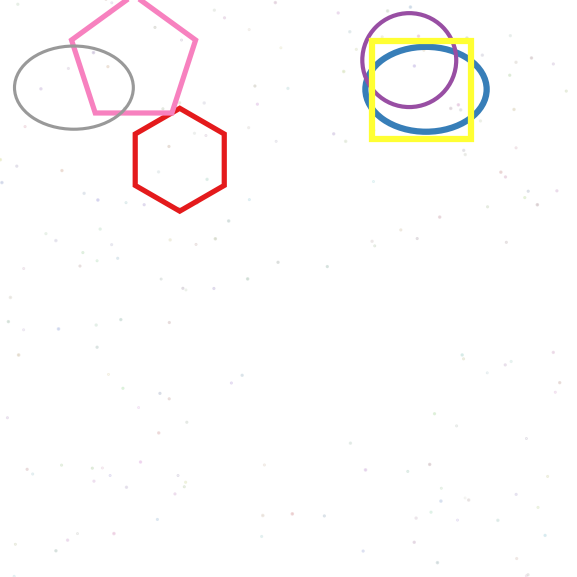[{"shape": "hexagon", "thickness": 2.5, "radius": 0.45, "center": [0.311, 0.723]}, {"shape": "oval", "thickness": 3, "radius": 0.52, "center": [0.738, 0.845]}, {"shape": "circle", "thickness": 2, "radius": 0.41, "center": [0.709, 0.895]}, {"shape": "square", "thickness": 3, "radius": 0.43, "center": [0.729, 0.843]}, {"shape": "pentagon", "thickness": 2.5, "radius": 0.56, "center": [0.231, 0.895]}, {"shape": "oval", "thickness": 1.5, "radius": 0.51, "center": [0.128, 0.847]}]